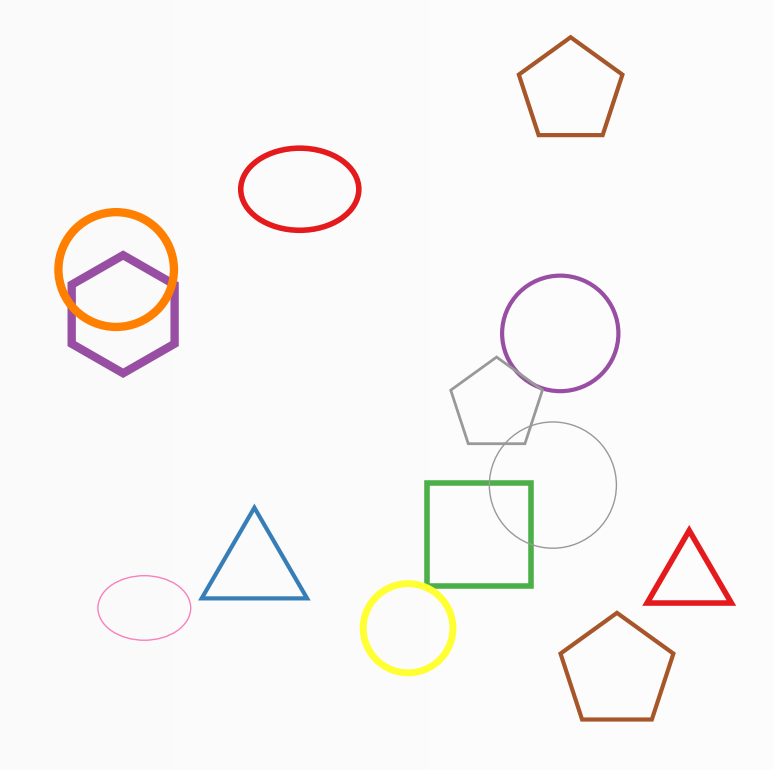[{"shape": "oval", "thickness": 2, "radius": 0.38, "center": [0.387, 0.754]}, {"shape": "triangle", "thickness": 2, "radius": 0.31, "center": [0.889, 0.248]}, {"shape": "triangle", "thickness": 1.5, "radius": 0.39, "center": [0.328, 0.262]}, {"shape": "square", "thickness": 2, "radius": 0.33, "center": [0.618, 0.305]}, {"shape": "circle", "thickness": 1.5, "radius": 0.38, "center": [0.723, 0.567]}, {"shape": "hexagon", "thickness": 3, "radius": 0.38, "center": [0.159, 0.592]}, {"shape": "circle", "thickness": 3, "radius": 0.37, "center": [0.15, 0.65]}, {"shape": "circle", "thickness": 2.5, "radius": 0.29, "center": [0.527, 0.184]}, {"shape": "pentagon", "thickness": 1.5, "radius": 0.38, "center": [0.796, 0.128]}, {"shape": "pentagon", "thickness": 1.5, "radius": 0.35, "center": [0.736, 0.881]}, {"shape": "oval", "thickness": 0.5, "radius": 0.3, "center": [0.186, 0.21]}, {"shape": "pentagon", "thickness": 1, "radius": 0.31, "center": [0.641, 0.474]}, {"shape": "circle", "thickness": 0.5, "radius": 0.41, "center": [0.713, 0.37]}]